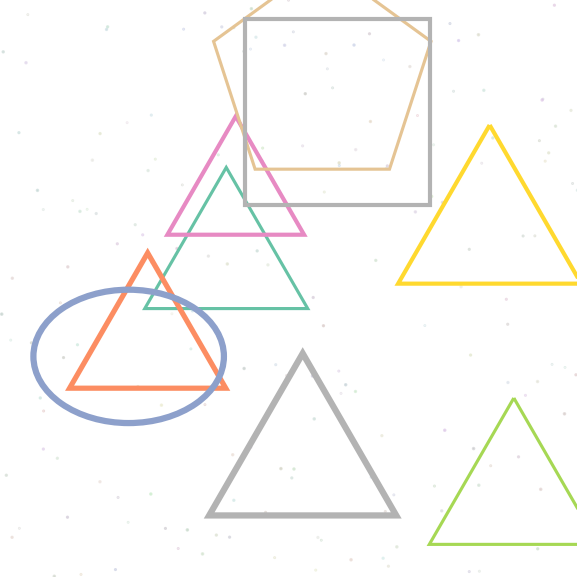[{"shape": "triangle", "thickness": 1.5, "radius": 0.81, "center": [0.392, 0.546]}, {"shape": "triangle", "thickness": 2.5, "radius": 0.78, "center": [0.256, 0.405]}, {"shape": "oval", "thickness": 3, "radius": 0.82, "center": [0.223, 0.382]}, {"shape": "triangle", "thickness": 2, "radius": 0.68, "center": [0.408, 0.661]}, {"shape": "triangle", "thickness": 1.5, "radius": 0.84, "center": [0.89, 0.141]}, {"shape": "triangle", "thickness": 2, "radius": 0.92, "center": [0.848, 0.599]}, {"shape": "pentagon", "thickness": 1.5, "radius": 0.99, "center": [0.558, 0.866]}, {"shape": "triangle", "thickness": 3, "radius": 0.94, "center": [0.524, 0.2]}, {"shape": "square", "thickness": 2, "radius": 0.8, "center": [0.584, 0.805]}]